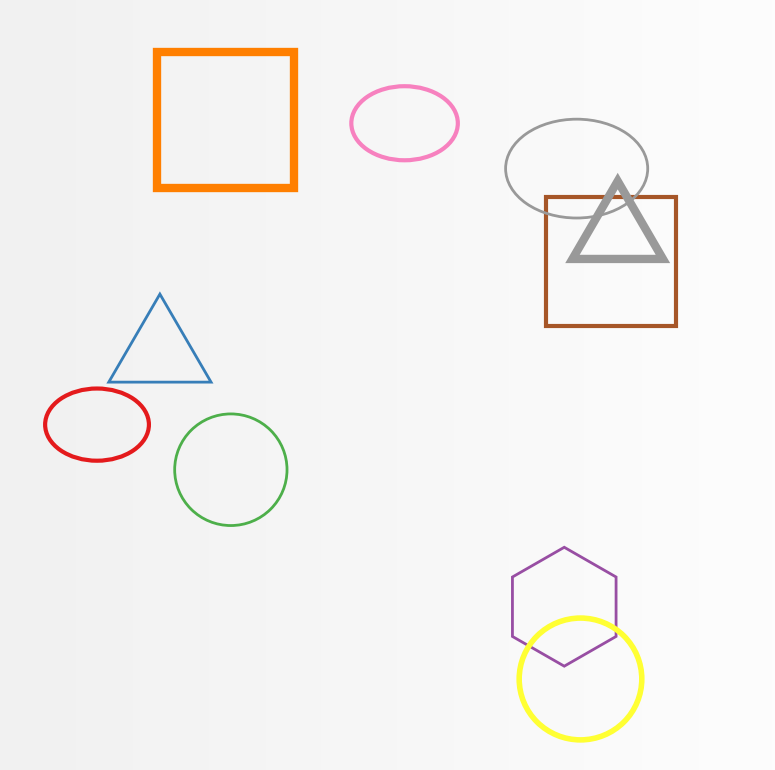[{"shape": "oval", "thickness": 1.5, "radius": 0.33, "center": [0.125, 0.449]}, {"shape": "triangle", "thickness": 1, "radius": 0.38, "center": [0.206, 0.542]}, {"shape": "circle", "thickness": 1, "radius": 0.36, "center": [0.298, 0.39]}, {"shape": "hexagon", "thickness": 1, "radius": 0.39, "center": [0.728, 0.212]}, {"shape": "square", "thickness": 3, "radius": 0.44, "center": [0.291, 0.844]}, {"shape": "circle", "thickness": 2, "radius": 0.4, "center": [0.749, 0.118]}, {"shape": "square", "thickness": 1.5, "radius": 0.42, "center": [0.788, 0.661]}, {"shape": "oval", "thickness": 1.5, "radius": 0.34, "center": [0.522, 0.84]}, {"shape": "triangle", "thickness": 3, "radius": 0.34, "center": [0.797, 0.697]}, {"shape": "oval", "thickness": 1, "radius": 0.46, "center": [0.744, 0.781]}]